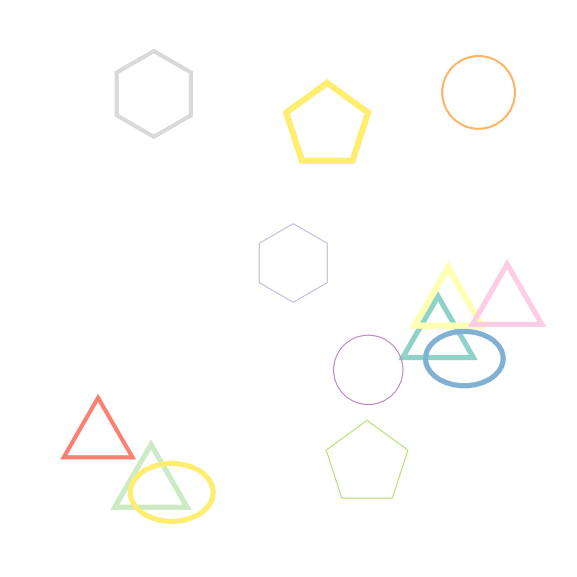[{"shape": "triangle", "thickness": 2.5, "radius": 0.35, "center": [0.759, 0.415]}, {"shape": "triangle", "thickness": 3, "radius": 0.34, "center": [0.776, 0.469]}, {"shape": "hexagon", "thickness": 0.5, "radius": 0.34, "center": [0.508, 0.544]}, {"shape": "triangle", "thickness": 2, "radius": 0.34, "center": [0.17, 0.242]}, {"shape": "oval", "thickness": 2.5, "radius": 0.34, "center": [0.804, 0.378]}, {"shape": "circle", "thickness": 1, "radius": 0.32, "center": [0.829, 0.839]}, {"shape": "pentagon", "thickness": 0.5, "radius": 0.37, "center": [0.636, 0.197]}, {"shape": "triangle", "thickness": 2.5, "radius": 0.35, "center": [0.878, 0.472]}, {"shape": "hexagon", "thickness": 2, "radius": 0.37, "center": [0.266, 0.837]}, {"shape": "circle", "thickness": 0.5, "radius": 0.3, "center": [0.638, 0.359]}, {"shape": "triangle", "thickness": 2.5, "radius": 0.36, "center": [0.261, 0.157]}, {"shape": "oval", "thickness": 2.5, "radius": 0.36, "center": [0.297, 0.146]}, {"shape": "pentagon", "thickness": 3, "radius": 0.37, "center": [0.566, 0.781]}]